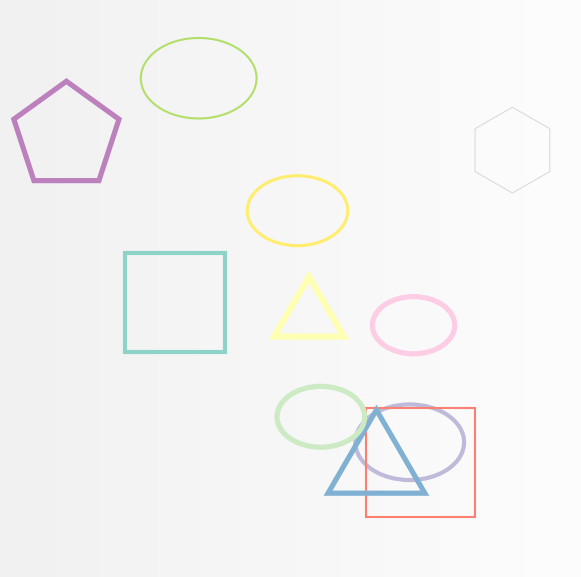[{"shape": "square", "thickness": 2, "radius": 0.43, "center": [0.301, 0.475]}, {"shape": "triangle", "thickness": 3, "radius": 0.35, "center": [0.532, 0.451]}, {"shape": "oval", "thickness": 2, "radius": 0.47, "center": [0.705, 0.233]}, {"shape": "square", "thickness": 1, "radius": 0.47, "center": [0.724, 0.198]}, {"shape": "triangle", "thickness": 2.5, "radius": 0.48, "center": [0.648, 0.193]}, {"shape": "oval", "thickness": 1, "radius": 0.5, "center": [0.342, 0.864]}, {"shape": "oval", "thickness": 2.5, "radius": 0.35, "center": [0.711, 0.436]}, {"shape": "hexagon", "thickness": 0.5, "radius": 0.37, "center": [0.882, 0.739]}, {"shape": "pentagon", "thickness": 2.5, "radius": 0.48, "center": [0.114, 0.763]}, {"shape": "oval", "thickness": 2.5, "radius": 0.38, "center": [0.552, 0.277]}, {"shape": "oval", "thickness": 1.5, "radius": 0.43, "center": [0.512, 0.634]}]